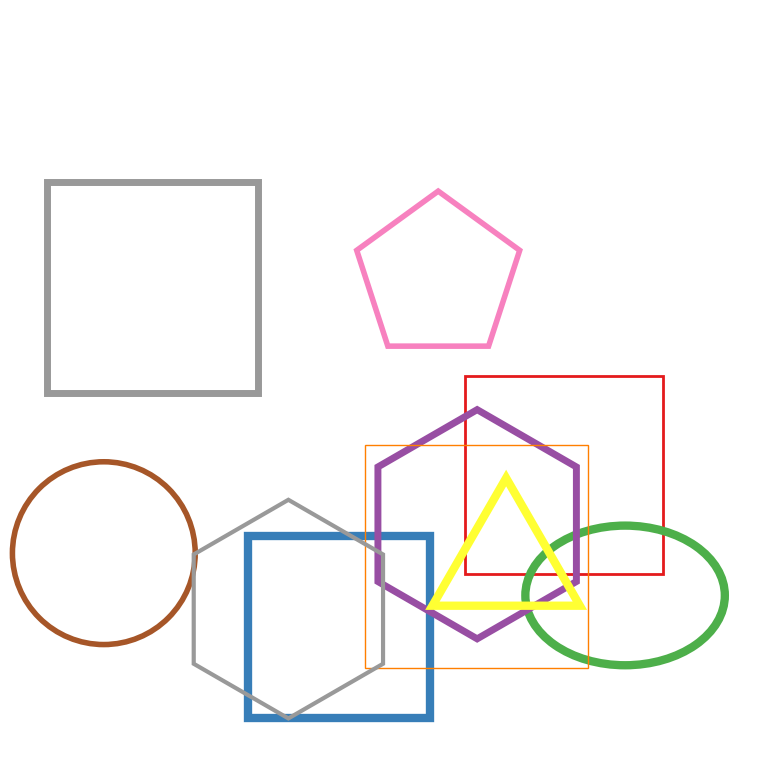[{"shape": "square", "thickness": 1, "radius": 0.64, "center": [0.732, 0.383]}, {"shape": "square", "thickness": 3, "radius": 0.59, "center": [0.44, 0.186]}, {"shape": "oval", "thickness": 3, "radius": 0.65, "center": [0.812, 0.227]}, {"shape": "hexagon", "thickness": 2.5, "radius": 0.74, "center": [0.62, 0.319]}, {"shape": "square", "thickness": 0.5, "radius": 0.73, "center": [0.619, 0.277]}, {"shape": "triangle", "thickness": 3, "radius": 0.55, "center": [0.657, 0.269]}, {"shape": "circle", "thickness": 2, "radius": 0.59, "center": [0.135, 0.282]}, {"shape": "pentagon", "thickness": 2, "radius": 0.56, "center": [0.569, 0.64]}, {"shape": "square", "thickness": 2.5, "radius": 0.69, "center": [0.198, 0.627]}, {"shape": "hexagon", "thickness": 1.5, "radius": 0.71, "center": [0.375, 0.209]}]